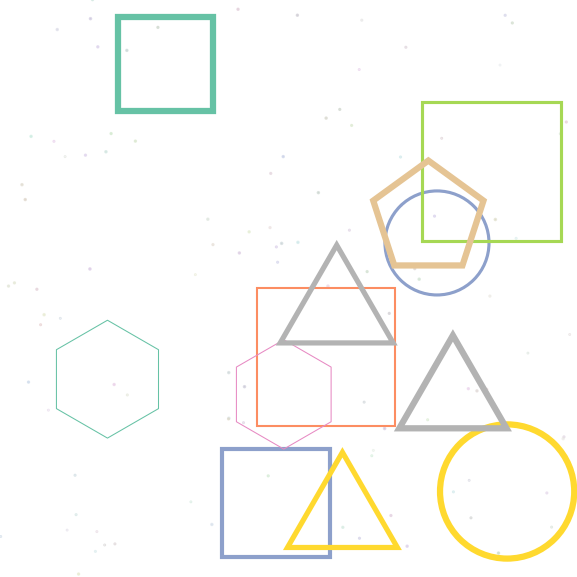[{"shape": "square", "thickness": 3, "radius": 0.41, "center": [0.286, 0.888]}, {"shape": "hexagon", "thickness": 0.5, "radius": 0.51, "center": [0.186, 0.343]}, {"shape": "square", "thickness": 1, "radius": 0.6, "center": [0.564, 0.382]}, {"shape": "square", "thickness": 2, "radius": 0.47, "center": [0.478, 0.129]}, {"shape": "circle", "thickness": 1.5, "radius": 0.45, "center": [0.757, 0.578]}, {"shape": "hexagon", "thickness": 0.5, "radius": 0.47, "center": [0.491, 0.316]}, {"shape": "square", "thickness": 1.5, "radius": 0.6, "center": [0.851, 0.703]}, {"shape": "triangle", "thickness": 2.5, "radius": 0.55, "center": [0.593, 0.106]}, {"shape": "circle", "thickness": 3, "radius": 0.58, "center": [0.878, 0.148]}, {"shape": "pentagon", "thickness": 3, "radius": 0.5, "center": [0.742, 0.621]}, {"shape": "triangle", "thickness": 2.5, "radius": 0.56, "center": [0.583, 0.462]}, {"shape": "triangle", "thickness": 3, "radius": 0.54, "center": [0.784, 0.311]}]